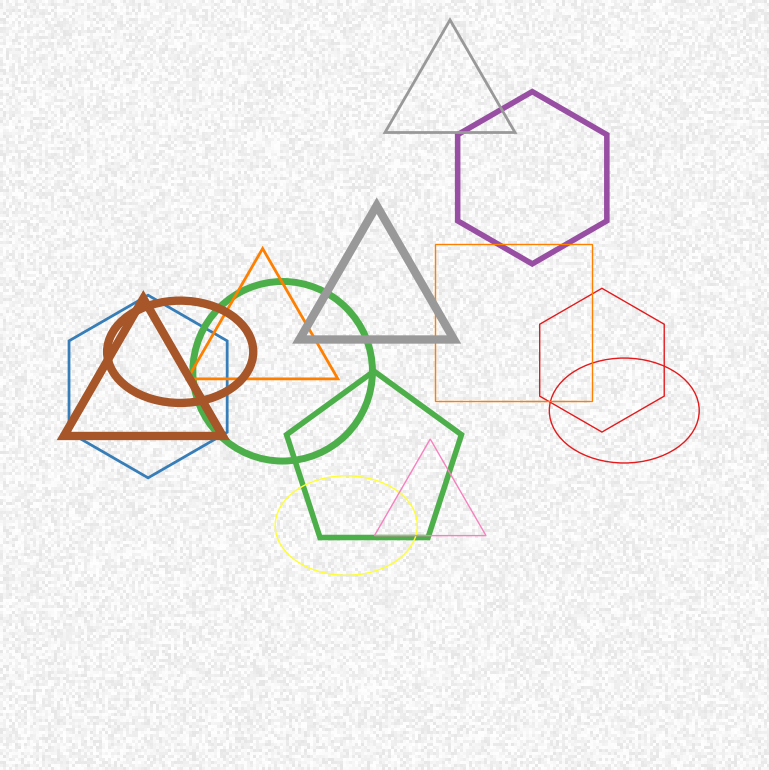[{"shape": "oval", "thickness": 0.5, "radius": 0.49, "center": [0.811, 0.467]}, {"shape": "hexagon", "thickness": 0.5, "radius": 0.47, "center": [0.782, 0.532]}, {"shape": "hexagon", "thickness": 1, "radius": 0.59, "center": [0.192, 0.498]}, {"shape": "circle", "thickness": 2.5, "radius": 0.58, "center": [0.367, 0.518]}, {"shape": "pentagon", "thickness": 2, "radius": 0.6, "center": [0.486, 0.399]}, {"shape": "hexagon", "thickness": 2, "radius": 0.56, "center": [0.691, 0.769]}, {"shape": "triangle", "thickness": 1, "radius": 0.56, "center": [0.341, 0.564]}, {"shape": "square", "thickness": 0.5, "radius": 0.51, "center": [0.667, 0.581]}, {"shape": "oval", "thickness": 0.5, "radius": 0.46, "center": [0.45, 0.317]}, {"shape": "oval", "thickness": 3, "radius": 0.47, "center": [0.234, 0.543]}, {"shape": "triangle", "thickness": 3, "radius": 0.6, "center": [0.186, 0.493]}, {"shape": "triangle", "thickness": 0.5, "radius": 0.42, "center": [0.559, 0.346]}, {"shape": "triangle", "thickness": 1, "radius": 0.49, "center": [0.584, 0.877]}, {"shape": "triangle", "thickness": 3, "radius": 0.58, "center": [0.489, 0.617]}]